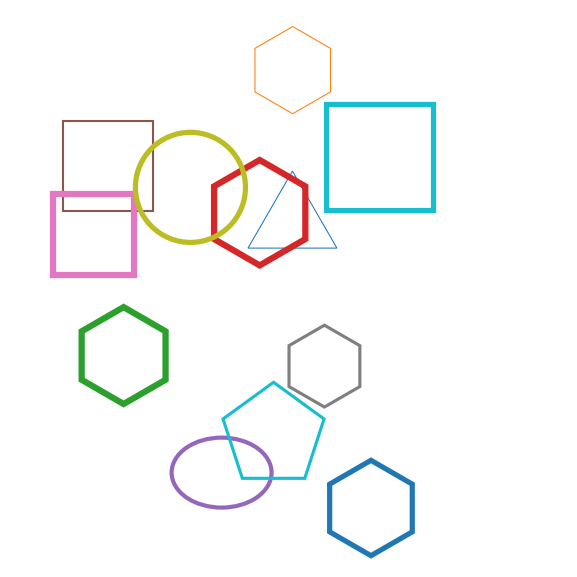[{"shape": "hexagon", "thickness": 2.5, "radius": 0.41, "center": [0.642, 0.119]}, {"shape": "triangle", "thickness": 0.5, "radius": 0.44, "center": [0.506, 0.614]}, {"shape": "hexagon", "thickness": 0.5, "radius": 0.38, "center": [0.507, 0.878]}, {"shape": "hexagon", "thickness": 3, "radius": 0.42, "center": [0.214, 0.383]}, {"shape": "hexagon", "thickness": 3, "radius": 0.46, "center": [0.45, 0.631]}, {"shape": "oval", "thickness": 2, "radius": 0.43, "center": [0.384, 0.181]}, {"shape": "square", "thickness": 1, "radius": 0.39, "center": [0.187, 0.712]}, {"shape": "square", "thickness": 3, "radius": 0.35, "center": [0.163, 0.593]}, {"shape": "hexagon", "thickness": 1.5, "radius": 0.35, "center": [0.562, 0.365]}, {"shape": "circle", "thickness": 2.5, "radius": 0.48, "center": [0.33, 0.675]}, {"shape": "pentagon", "thickness": 1.5, "radius": 0.46, "center": [0.474, 0.245]}, {"shape": "square", "thickness": 2.5, "radius": 0.46, "center": [0.657, 0.727]}]